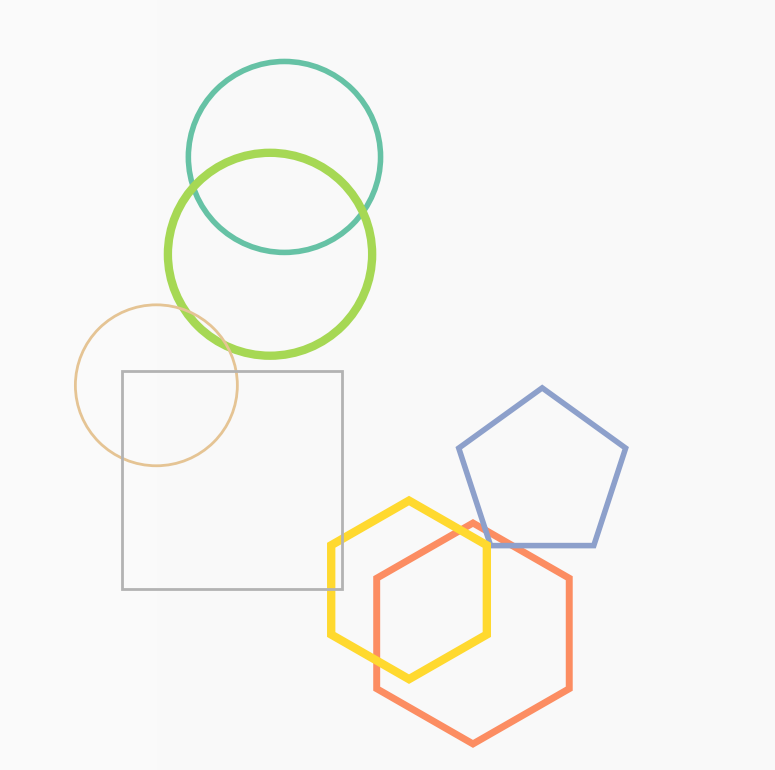[{"shape": "circle", "thickness": 2, "radius": 0.62, "center": [0.367, 0.796]}, {"shape": "hexagon", "thickness": 2.5, "radius": 0.72, "center": [0.61, 0.177]}, {"shape": "pentagon", "thickness": 2, "radius": 0.57, "center": [0.7, 0.383]}, {"shape": "circle", "thickness": 3, "radius": 0.66, "center": [0.348, 0.67]}, {"shape": "hexagon", "thickness": 3, "radius": 0.58, "center": [0.528, 0.234]}, {"shape": "circle", "thickness": 1, "radius": 0.52, "center": [0.202, 0.5]}, {"shape": "square", "thickness": 1, "radius": 0.71, "center": [0.299, 0.377]}]